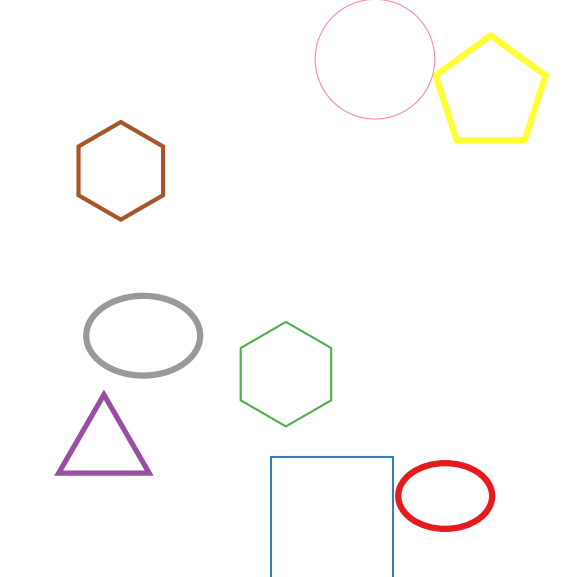[{"shape": "oval", "thickness": 3, "radius": 0.41, "center": [0.771, 0.14]}, {"shape": "square", "thickness": 1, "radius": 0.53, "center": [0.575, 0.102]}, {"shape": "hexagon", "thickness": 1, "radius": 0.45, "center": [0.495, 0.351]}, {"shape": "triangle", "thickness": 2.5, "radius": 0.45, "center": [0.18, 0.225]}, {"shape": "pentagon", "thickness": 3, "radius": 0.5, "center": [0.85, 0.838]}, {"shape": "hexagon", "thickness": 2, "radius": 0.42, "center": [0.209, 0.703]}, {"shape": "circle", "thickness": 0.5, "radius": 0.52, "center": [0.649, 0.897]}, {"shape": "oval", "thickness": 3, "radius": 0.49, "center": [0.248, 0.418]}]